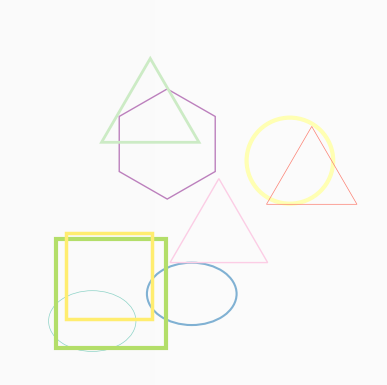[{"shape": "oval", "thickness": 0.5, "radius": 0.56, "center": [0.238, 0.166]}, {"shape": "circle", "thickness": 3, "radius": 0.56, "center": [0.748, 0.583]}, {"shape": "triangle", "thickness": 0.5, "radius": 0.67, "center": [0.804, 0.537]}, {"shape": "oval", "thickness": 1.5, "radius": 0.58, "center": [0.495, 0.237]}, {"shape": "square", "thickness": 3, "radius": 0.71, "center": [0.286, 0.237]}, {"shape": "triangle", "thickness": 1, "radius": 0.73, "center": [0.565, 0.391]}, {"shape": "hexagon", "thickness": 1, "radius": 0.72, "center": [0.432, 0.626]}, {"shape": "triangle", "thickness": 2, "radius": 0.73, "center": [0.388, 0.703]}, {"shape": "square", "thickness": 2.5, "radius": 0.56, "center": [0.281, 0.283]}]